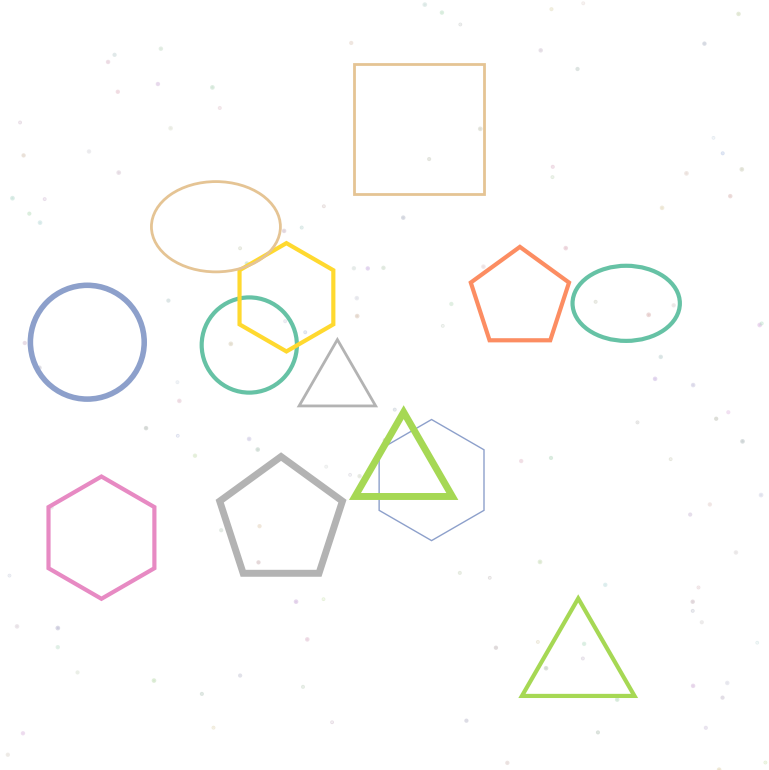[{"shape": "circle", "thickness": 1.5, "radius": 0.31, "center": [0.324, 0.552]}, {"shape": "oval", "thickness": 1.5, "radius": 0.35, "center": [0.813, 0.606]}, {"shape": "pentagon", "thickness": 1.5, "radius": 0.34, "center": [0.675, 0.612]}, {"shape": "circle", "thickness": 2, "radius": 0.37, "center": [0.113, 0.556]}, {"shape": "hexagon", "thickness": 0.5, "radius": 0.39, "center": [0.56, 0.377]}, {"shape": "hexagon", "thickness": 1.5, "radius": 0.4, "center": [0.132, 0.302]}, {"shape": "triangle", "thickness": 2.5, "radius": 0.37, "center": [0.524, 0.392]}, {"shape": "triangle", "thickness": 1.5, "radius": 0.42, "center": [0.751, 0.138]}, {"shape": "hexagon", "thickness": 1.5, "radius": 0.35, "center": [0.372, 0.614]}, {"shape": "oval", "thickness": 1, "radius": 0.42, "center": [0.28, 0.706]}, {"shape": "square", "thickness": 1, "radius": 0.42, "center": [0.544, 0.832]}, {"shape": "triangle", "thickness": 1, "radius": 0.29, "center": [0.438, 0.502]}, {"shape": "pentagon", "thickness": 2.5, "radius": 0.42, "center": [0.365, 0.323]}]